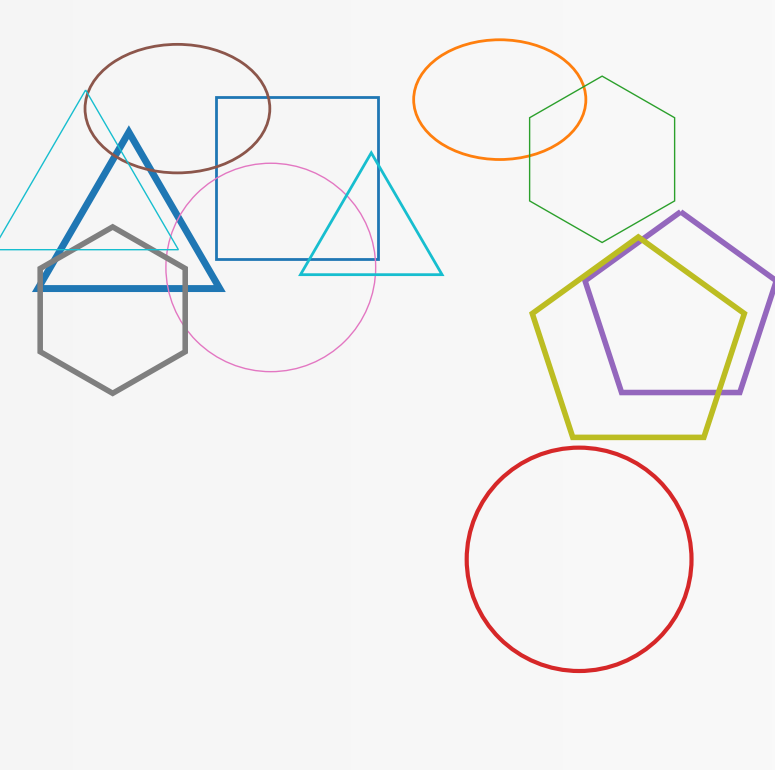[{"shape": "square", "thickness": 1, "radius": 0.52, "center": [0.383, 0.769]}, {"shape": "triangle", "thickness": 2.5, "radius": 0.68, "center": [0.166, 0.693]}, {"shape": "oval", "thickness": 1, "radius": 0.56, "center": [0.645, 0.871]}, {"shape": "hexagon", "thickness": 0.5, "radius": 0.54, "center": [0.777, 0.793]}, {"shape": "circle", "thickness": 1.5, "radius": 0.73, "center": [0.747, 0.274]}, {"shape": "pentagon", "thickness": 2, "radius": 0.65, "center": [0.878, 0.595]}, {"shape": "oval", "thickness": 1, "radius": 0.6, "center": [0.229, 0.859]}, {"shape": "circle", "thickness": 0.5, "radius": 0.68, "center": [0.349, 0.653]}, {"shape": "hexagon", "thickness": 2, "radius": 0.54, "center": [0.145, 0.597]}, {"shape": "pentagon", "thickness": 2, "radius": 0.72, "center": [0.824, 0.548]}, {"shape": "triangle", "thickness": 0.5, "radius": 0.69, "center": [0.11, 0.745]}, {"shape": "triangle", "thickness": 1, "radius": 0.53, "center": [0.479, 0.696]}]